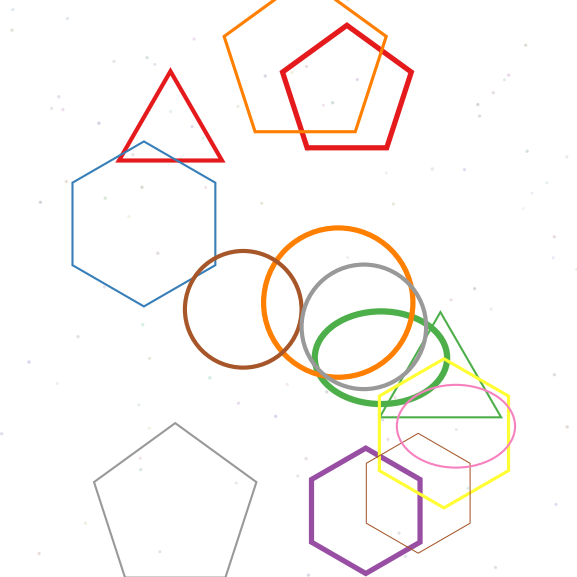[{"shape": "pentagon", "thickness": 2.5, "radius": 0.59, "center": [0.601, 0.838]}, {"shape": "triangle", "thickness": 2, "radius": 0.51, "center": [0.295, 0.773]}, {"shape": "hexagon", "thickness": 1, "radius": 0.71, "center": [0.249, 0.611]}, {"shape": "oval", "thickness": 3, "radius": 0.57, "center": [0.66, 0.38]}, {"shape": "triangle", "thickness": 1, "radius": 0.61, "center": [0.763, 0.337]}, {"shape": "hexagon", "thickness": 2.5, "radius": 0.54, "center": [0.633, 0.115]}, {"shape": "circle", "thickness": 2.5, "radius": 0.65, "center": [0.586, 0.475]}, {"shape": "pentagon", "thickness": 1.5, "radius": 0.74, "center": [0.528, 0.89]}, {"shape": "hexagon", "thickness": 1.5, "radius": 0.65, "center": [0.769, 0.249]}, {"shape": "circle", "thickness": 2, "radius": 0.5, "center": [0.421, 0.464]}, {"shape": "hexagon", "thickness": 0.5, "radius": 0.52, "center": [0.724, 0.145]}, {"shape": "oval", "thickness": 1, "radius": 0.51, "center": [0.79, 0.261]}, {"shape": "circle", "thickness": 2, "radius": 0.54, "center": [0.63, 0.433]}, {"shape": "pentagon", "thickness": 1, "radius": 0.74, "center": [0.303, 0.119]}]